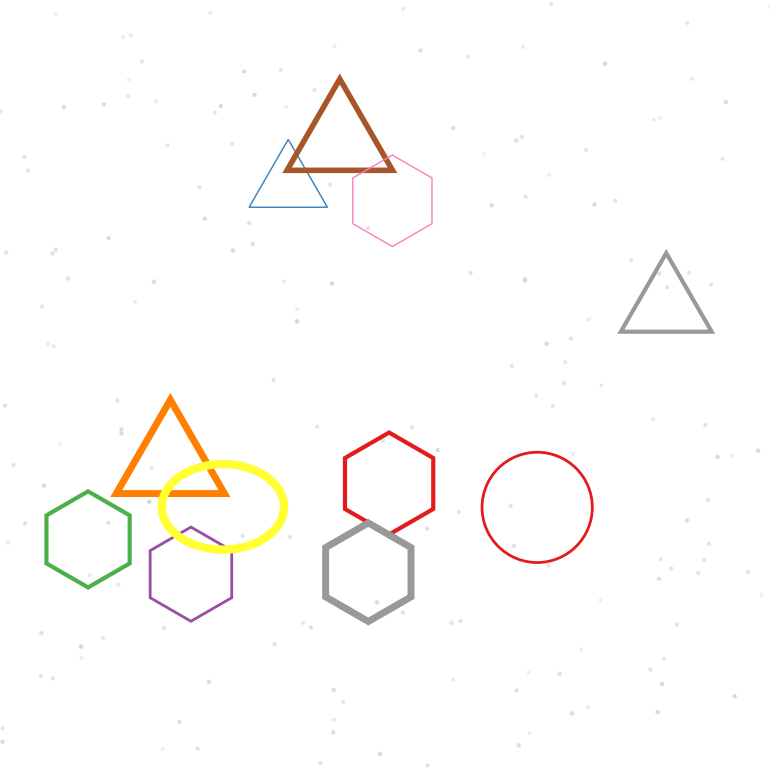[{"shape": "hexagon", "thickness": 1.5, "radius": 0.33, "center": [0.505, 0.372]}, {"shape": "circle", "thickness": 1, "radius": 0.36, "center": [0.698, 0.341]}, {"shape": "triangle", "thickness": 0.5, "radius": 0.29, "center": [0.374, 0.76]}, {"shape": "hexagon", "thickness": 1.5, "radius": 0.31, "center": [0.114, 0.299]}, {"shape": "hexagon", "thickness": 1, "radius": 0.31, "center": [0.248, 0.254]}, {"shape": "triangle", "thickness": 2.5, "radius": 0.41, "center": [0.221, 0.4]}, {"shape": "oval", "thickness": 3, "radius": 0.4, "center": [0.289, 0.342]}, {"shape": "triangle", "thickness": 2, "radius": 0.4, "center": [0.441, 0.818]}, {"shape": "hexagon", "thickness": 0.5, "radius": 0.3, "center": [0.51, 0.739]}, {"shape": "hexagon", "thickness": 2.5, "radius": 0.32, "center": [0.478, 0.257]}, {"shape": "triangle", "thickness": 1.5, "radius": 0.34, "center": [0.865, 0.603]}]